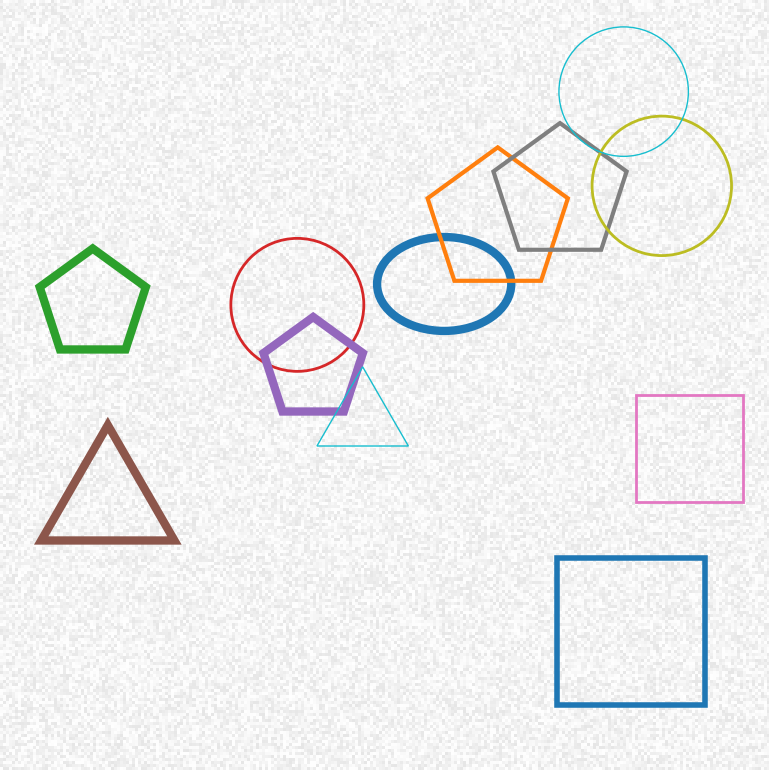[{"shape": "square", "thickness": 2, "radius": 0.48, "center": [0.82, 0.18]}, {"shape": "oval", "thickness": 3, "radius": 0.44, "center": [0.577, 0.631]}, {"shape": "pentagon", "thickness": 1.5, "radius": 0.48, "center": [0.646, 0.713]}, {"shape": "pentagon", "thickness": 3, "radius": 0.36, "center": [0.12, 0.605]}, {"shape": "circle", "thickness": 1, "radius": 0.43, "center": [0.386, 0.604]}, {"shape": "pentagon", "thickness": 3, "radius": 0.34, "center": [0.407, 0.52]}, {"shape": "triangle", "thickness": 3, "radius": 0.5, "center": [0.14, 0.348]}, {"shape": "square", "thickness": 1, "radius": 0.35, "center": [0.895, 0.418]}, {"shape": "pentagon", "thickness": 1.5, "radius": 0.45, "center": [0.727, 0.749]}, {"shape": "circle", "thickness": 1, "radius": 0.45, "center": [0.859, 0.759]}, {"shape": "triangle", "thickness": 0.5, "radius": 0.34, "center": [0.471, 0.455]}, {"shape": "circle", "thickness": 0.5, "radius": 0.42, "center": [0.81, 0.881]}]